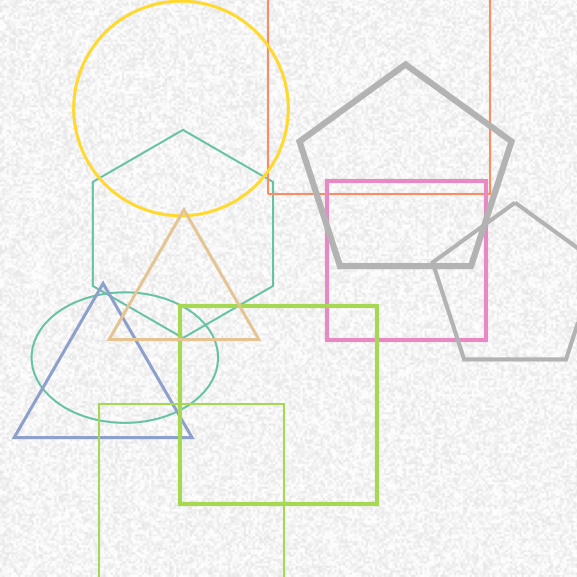[{"shape": "oval", "thickness": 1, "radius": 0.81, "center": [0.216, 0.38]}, {"shape": "hexagon", "thickness": 1, "radius": 0.9, "center": [0.317, 0.594]}, {"shape": "square", "thickness": 1, "radius": 0.96, "center": [0.657, 0.856]}, {"shape": "triangle", "thickness": 1.5, "radius": 0.89, "center": [0.179, 0.33]}, {"shape": "square", "thickness": 2, "radius": 0.69, "center": [0.704, 0.548]}, {"shape": "square", "thickness": 1, "radius": 0.8, "center": [0.332, 0.139]}, {"shape": "square", "thickness": 2, "radius": 0.85, "center": [0.482, 0.298]}, {"shape": "circle", "thickness": 1.5, "radius": 0.93, "center": [0.313, 0.811]}, {"shape": "triangle", "thickness": 1.5, "radius": 0.75, "center": [0.319, 0.486]}, {"shape": "pentagon", "thickness": 3, "radius": 0.97, "center": [0.702, 0.695]}, {"shape": "pentagon", "thickness": 2, "radius": 0.75, "center": [0.892, 0.498]}]